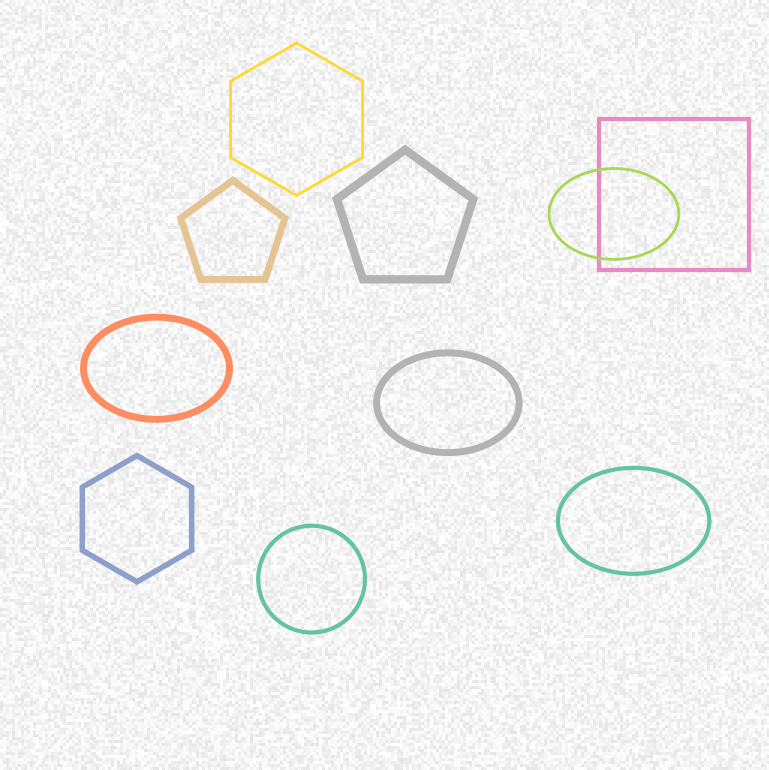[{"shape": "oval", "thickness": 1.5, "radius": 0.49, "center": [0.823, 0.324]}, {"shape": "circle", "thickness": 1.5, "radius": 0.35, "center": [0.405, 0.248]}, {"shape": "oval", "thickness": 2.5, "radius": 0.47, "center": [0.203, 0.522]}, {"shape": "hexagon", "thickness": 2, "radius": 0.41, "center": [0.178, 0.326]}, {"shape": "square", "thickness": 1.5, "radius": 0.49, "center": [0.876, 0.748]}, {"shape": "oval", "thickness": 1, "radius": 0.42, "center": [0.797, 0.722]}, {"shape": "hexagon", "thickness": 1, "radius": 0.49, "center": [0.385, 0.845]}, {"shape": "pentagon", "thickness": 2.5, "radius": 0.36, "center": [0.302, 0.695]}, {"shape": "oval", "thickness": 2.5, "radius": 0.46, "center": [0.582, 0.477]}, {"shape": "pentagon", "thickness": 3, "radius": 0.47, "center": [0.526, 0.713]}]